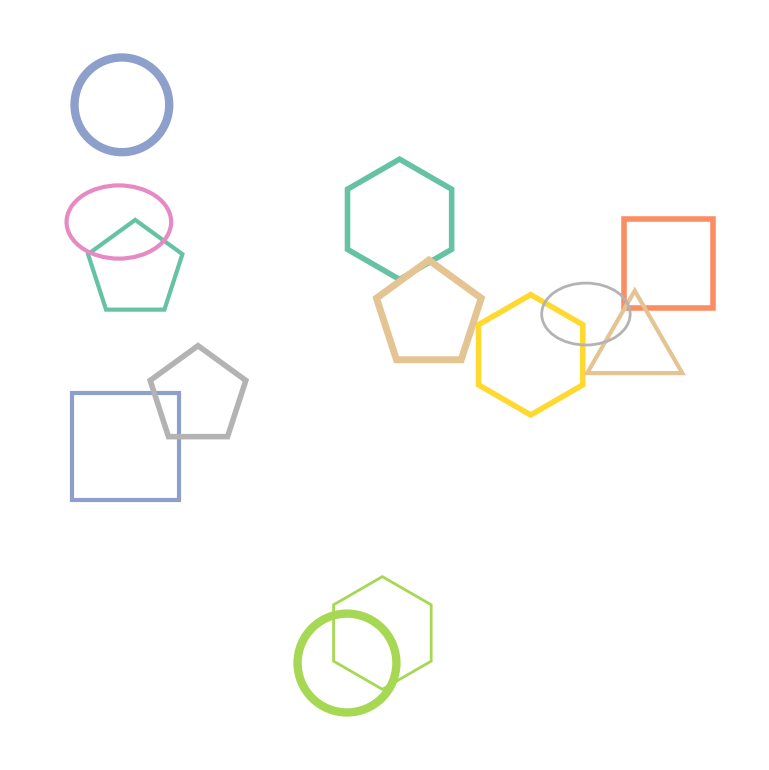[{"shape": "pentagon", "thickness": 1.5, "radius": 0.32, "center": [0.176, 0.65]}, {"shape": "hexagon", "thickness": 2, "radius": 0.39, "center": [0.519, 0.715]}, {"shape": "square", "thickness": 2, "radius": 0.29, "center": [0.868, 0.658]}, {"shape": "circle", "thickness": 3, "radius": 0.31, "center": [0.158, 0.864]}, {"shape": "square", "thickness": 1.5, "radius": 0.35, "center": [0.163, 0.42]}, {"shape": "oval", "thickness": 1.5, "radius": 0.34, "center": [0.154, 0.712]}, {"shape": "hexagon", "thickness": 1, "radius": 0.37, "center": [0.497, 0.178]}, {"shape": "circle", "thickness": 3, "radius": 0.32, "center": [0.451, 0.139]}, {"shape": "hexagon", "thickness": 2, "radius": 0.39, "center": [0.689, 0.539]}, {"shape": "triangle", "thickness": 1.5, "radius": 0.36, "center": [0.824, 0.551]}, {"shape": "pentagon", "thickness": 2.5, "radius": 0.36, "center": [0.557, 0.591]}, {"shape": "pentagon", "thickness": 2, "radius": 0.33, "center": [0.257, 0.486]}, {"shape": "oval", "thickness": 1, "radius": 0.29, "center": [0.761, 0.592]}]